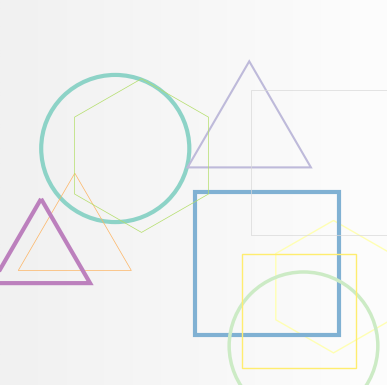[{"shape": "circle", "thickness": 3, "radius": 0.96, "center": [0.297, 0.614]}, {"shape": "hexagon", "thickness": 1, "radius": 0.86, "center": [0.861, 0.255]}, {"shape": "triangle", "thickness": 1.5, "radius": 0.92, "center": [0.643, 0.657]}, {"shape": "square", "thickness": 3, "radius": 0.93, "center": [0.688, 0.317]}, {"shape": "triangle", "thickness": 0.5, "radius": 0.84, "center": [0.193, 0.382]}, {"shape": "hexagon", "thickness": 0.5, "radius": 1.0, "center": [0.365, 0.596]}, {"shape": "square", "thickness": 0.5, "radius": 0.94, "center": [0.835, 0.578]}, {"shape": "triangle", "thickness": 3, "radius": 0.73, "center": [0.106, 0.338]}, {"shape": "circle", "thickness": 2.5, "radius": 0.96, "center": [0.783, 0.102]}, {"shape": "square", "thickness": 1, "radius": 0.74, "center": [0.771, 0.192]}]